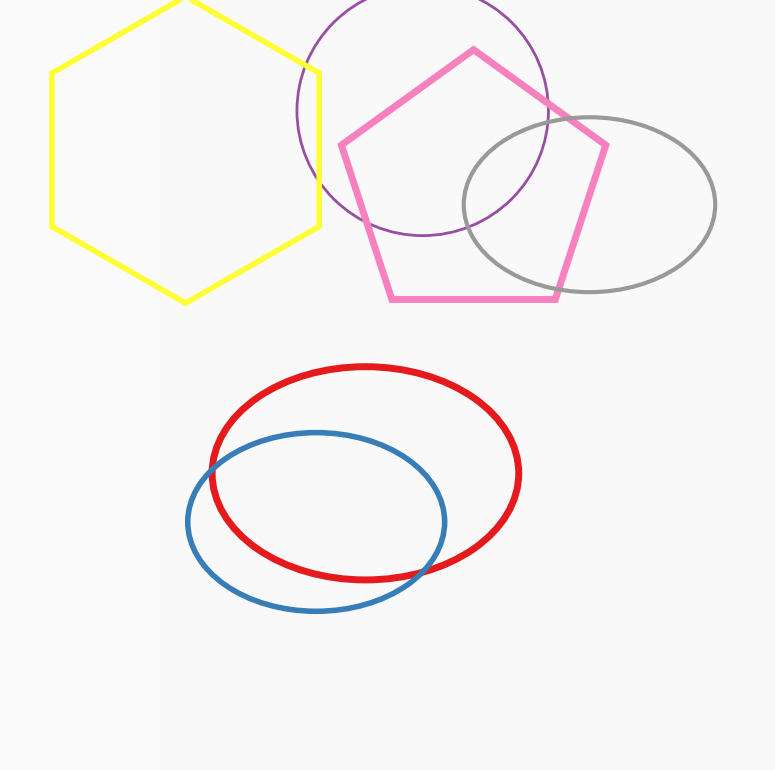[{"shape": "oval", "thickness": 2.5, "radius": 0.99, "center": [0.472, 0.385]}, {"shape": "oval", "thickness": 2, "radius": 0.83, "center": [0.408, 0.322]}, {"shape": "circle", "thickness": 1, "radius": 0.81, "center": [0.545, 0.856]}, {"shape": "hexagon", "thickness": 2, "radius": 1.0, "center": [0.239, 0.805]}, {"shape": "pentagon", "thickness": 2.5, "radius": 0.9, "center": [0.611, 0.756]}, {"shape": "oval", "thickness": 1.5, "radius": 0.81, "center": [0.761, 0.734]}]